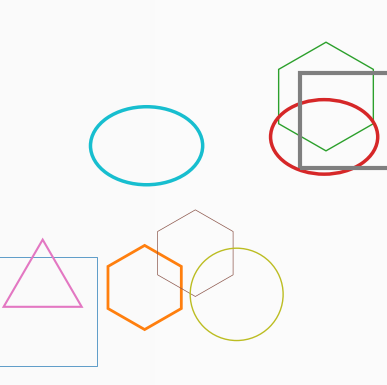[{"shape": "square", "thickness": 0.5, "radius": 0.71, "center": [0.108, 0.19]}, {"shape": "hexagon", "thickness": 2, "radius": 0.55, "center": [0.373, 0.253]}, {"shape": "hexagon", "thickness": 1, "radius": 0.71, "center": [0.841, 0.749]}, {"shape": "oval", "thickness": 2.5, "radius": 0.69, "center": [0.836, 0.644]}, {"shape": "hexagon", "thickness": 0.5, "radius": 0.56, "center": [0.504, 0.342]}, {"shape": "triangle", "thickness": 1.5, "radius": 0.58, "center": [0.11, 0.261]}, {"shape": "square", "thickness": 3, "radius": 0.62, "center": [0.896, 0.686]}, {"shape": "circle", "thickness": 1, "radius": 0.6, "center": [0.611, 0.235]}, {"shape": "oval", "thickness": 2.5, "radius": 0.72, "center": [0.378, 0.621]}]